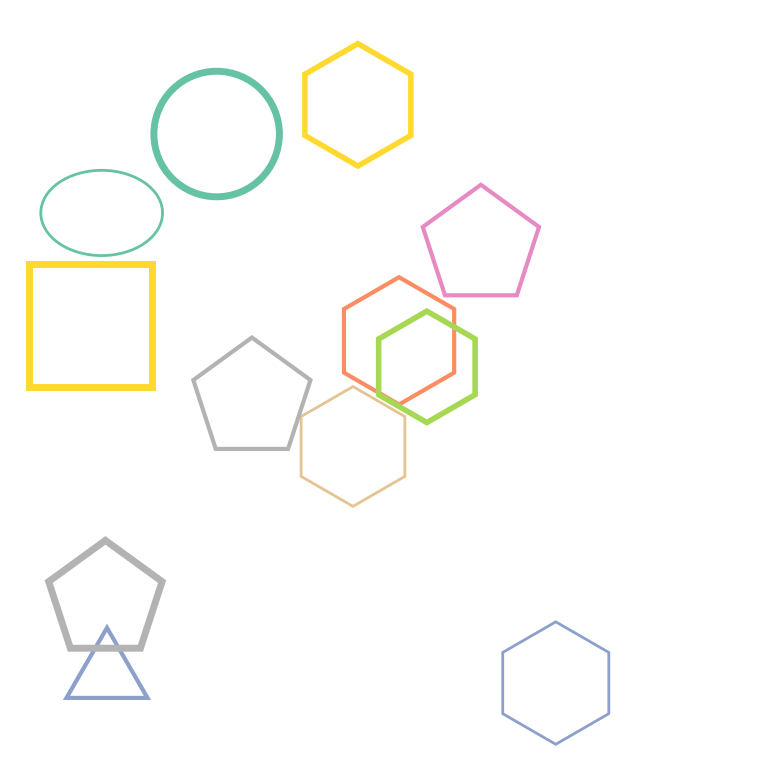[{"shape": "oval", "thickness": 1, "radius": 0.4, "center": [0.132, 0.723]}, {"shape": "circle", "thickness": 2.5, "radius": 0.41, "center": [0.281, 0.826]}, {"shape": "hexagon", "thickness": 1.5, "radius": 0.41, "center": [0.518, 0.557]}, {"shape": "hexagon", "thickness": 1, "radius": 0.4, "center": [0.722, 0.113]}, {"shape": "triangle", "thickness": 1.5, "radius": 0.3, "center": [0.139, 0.124]}, {"shape": "pentagon", "thickness": 1.5, "radius": 0.4, "center": [0.625, 0.681]}, {"shape": "hexagon", "thickness": 2, "radius": 0.36, "center": [0.554, 0.524]}, {"shape": "square", "thickness": 2.5, "radius": 0.4, "center": [0.117, 0.577]}, {"shape": "hexagon", "thickness": 2, "radius": 0.4, "center": [0.465, 0.864]}, {"shape": "hexagon", "thickness": 1, "radius": 0.39, "center": [0.458, 0.42]}, {"shape": "pentagon", "thickness": 2.5, "radius": 0.39, "center": [0.137, 0.221]}, {"shape": "pentagon", "thickness": 1.5, "radius": 0.4, "center": [0.327, 0.482]}]